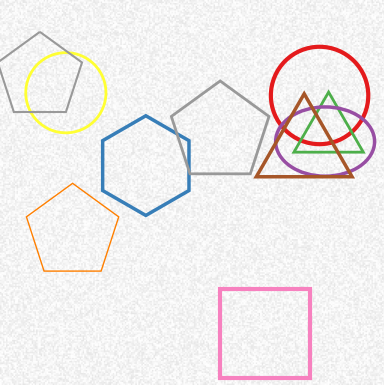[{"shape": "circle", "thickness": 3, "radius": 0.63, "center": [0.83, 0.752]}, {"shape": "hexagon", "thickness": 2.5, "radius": 0.65, "center": [0.379, 0.57]}, {"shape": "triangle", "thickness": 2, "radius": 0.52, "center": [0.854, 0.657]}, {"shape": "oval", "thickness": 2.5, "radius": 0.64, "center": [0.844, 0.632]}, {"shape": "pentagon", "thickness": 1, "radius": 0.63, "center": [0.189, 0.398]}, {"shape": "circle", "thickness": 2, "radius": 0.52, "center": [0.171, 0.759]}, {"shape": "triangle", "thickness": 2.5, "radius": 0.72, "center": [0.79, 0.613]}, {"shape": "square", "thickness": 3, "radius": 0.58, "center": [0.688, 0.135]}, {"shape": "pentagon", "thickness": 1.5, "radius": 0.58, "center": [0.104, 0.802]}, {"shape": "pentagon", "thickness": 2, "radius": 0.67, "center": [0.572, 0.656]}]